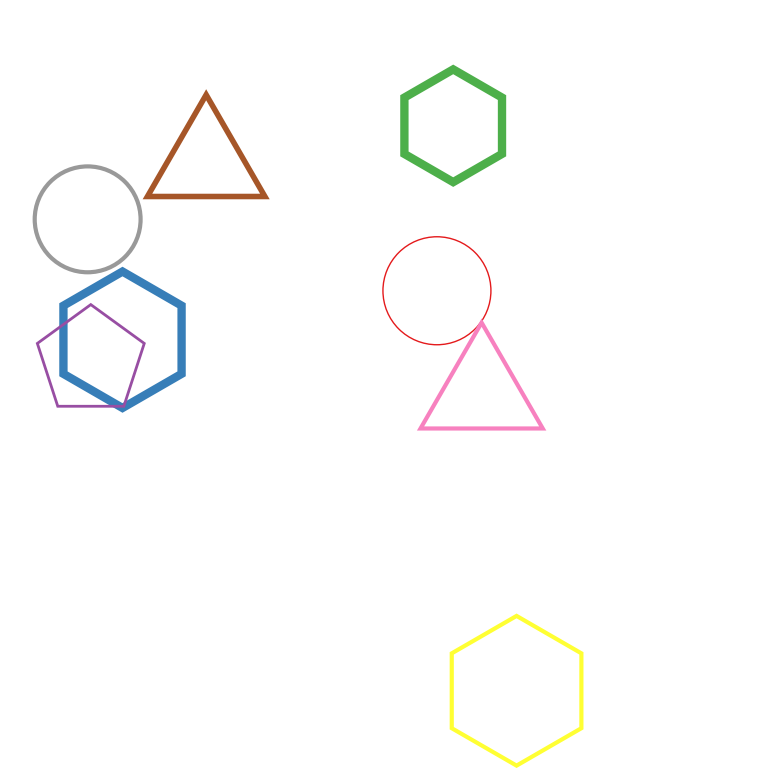[{"shape": "circle", "thickness": 0.5, "radius": 0.35, "center": [0.567, 0.622]}, {"shape": "hexagon", "thickness": 3, "radius": 0.44, "center": [0.159, 0.559]}, {"shape": "hexagon", "thickness": 3, "radius": 0.37, "center": [0.589, 0.837]}, {"shape": "pentagon", "thickness": 1, "radius": 0.36, "center": [0.118, 0.531]}, {"shape": "hexagon", "thickness": 1.5, "radius": 0.49, "center": [0.671, 0.103]}, {"shape": "triangle", "thickness": 2, "radius": 0.44, "center": [0.268, 0.789]}, {"shape": "triangle", "thickness": 1.5, "radius": 0.46, "center": [0.625, 0.489]}, {"shape": "circle", "thickness": 1.5, "radius": 0.34, "center": [0.114, 0.715]}]